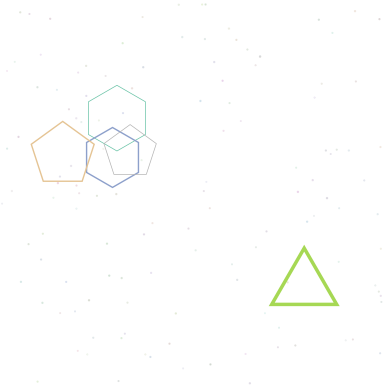[{"shape": "hexagon", "thickness": 0.5, "radius": 0.43, "center": [0.304, 0.693]}, {"shape": "hexagon", "thickness": 1, "radius": 0.39, "center": [0.292, 0.591]}, {"shape": "triangle", "thickness": 2.5, "radius": 0.49, "center": [0.79, 0.258]}, {"shape": "pentagon", "thickness": 1, "radius": 0.43, "center": [0.163, 0.599]}, {"shape": "pentagon", "thickness": 0.5, "radius": 0.36, "center": [0.338, 0.605]}]